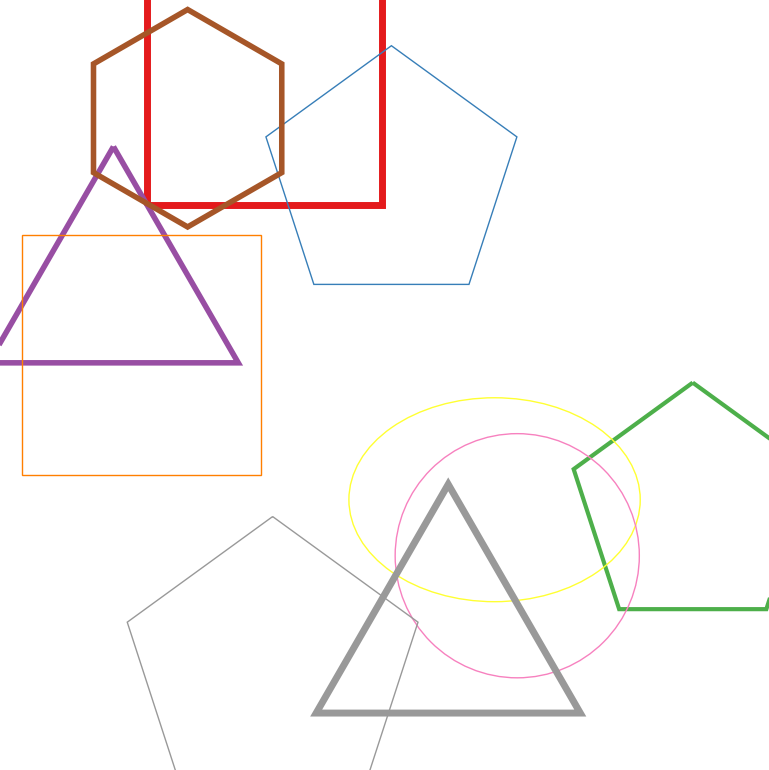[{"shape": "square", "thickness": 2.5, "radius": 0.76, "center": [0.344, 0.887]}, {"shape": "pentagon", "thickness": 0.5, "radius": 0.86, "center": [0.508, 0.769]}, {"shape": "pentagon", "thickness": 1.5, "radius": 0.81, "center": [0.9, 0.34]}, {"shape": "triangle", "thickness": 2, "radius": 0.94, "center": [0.147, 0.622]}, {"shape": "square", "thickness": 0.5, "radius": 0.78, "center": [0.184, 0.539]}, {"shape": "oval", "thickness": 0.5, "radius": 0.95, "center": [0.642, 0.351]}, {"shape": "hexagon", "thickness": 2, "radius": 0.71, "center": [0.244, 0.846]}, {"shape": "circle", "thickness": 0.5, "radius": 0.79, "center": [0.672, 0.278]}, {"shape": "triangle", "thickness": 2.5, "radius": 0.99, "center": [0.582, 0.173]}, {"shape": "pentagon", "thickness": 0.5, "radius": 0.99, "center": [0.354, 0.131]}]